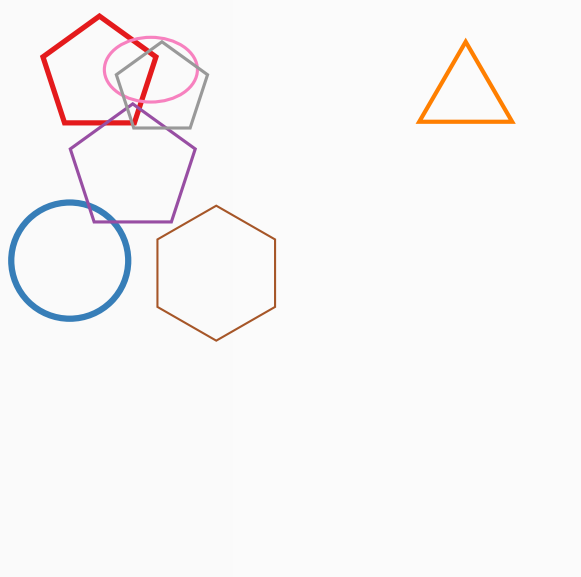[{"shape": "pentagon", "thickness": 2.5, "radius": 0.51, "center": [0.171, 0.869]}, {"shape": "circle", "thickness": 3, "radius": 0.5, "center": [0.12, 0.548]}, {"shape": "pentagon", "thickness": 1.5, "radius": 0.57, "center": [0.228, 0.706]}, {"shape": "triangle", "thickness": 2, "radius": 0.46, "center": [0.801, 0.834]}, {"shape": "hexagon", "thickness": 1, "radius": 0.58, "center": [0.372, 0.526]}, {"shape": "oval", "thickness": 1.5, "radius": 0.4, "center": [0.26, 0.878]}, {"shape": "pentagon", "thickness": 1.5, "radius": 0.41, "center": [0.279, 0.844]}]